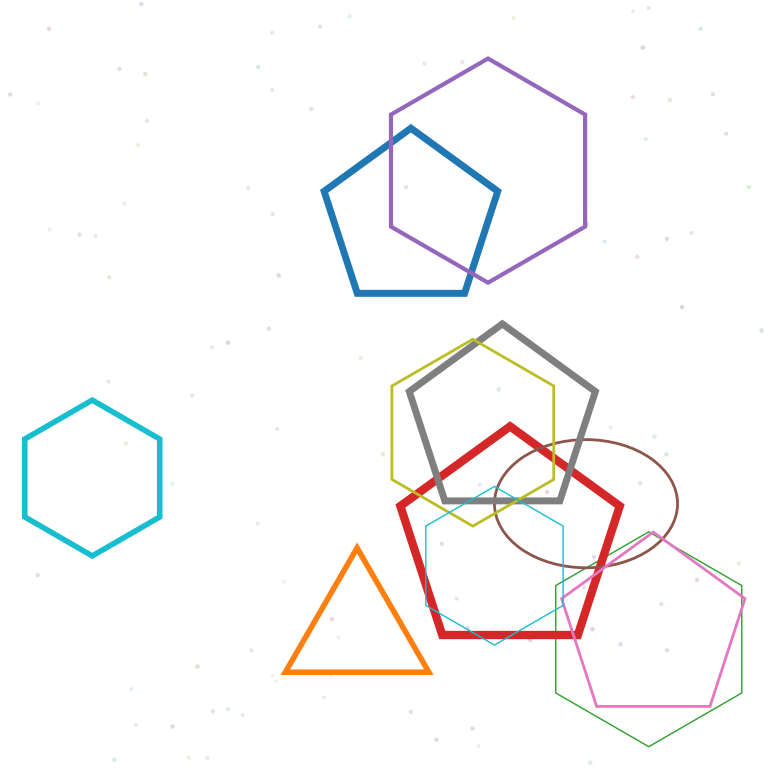[{"shape": "pentagon", "thickness": 2.5, "radius": 0.59, "center": [0.534, 0.715]}, {"shape": "triangle", "thickness": 2, "radius": 0.54, "center": [0.464, 0.181]}, {"shape": "hexagon", "thickness": 0.5, "radius": 0.7, "center": [0.843, 0.17]}, {"shape": "pentagon", "thickness": 3, "radius": 0.75, "center": [0.662, 0.296]}, {"shape": "hexagon", "thickness": 1.5, "radius": 0.73, "center": [0.634, 0.778]}, {"shape": "oval", "thickness": 1, "radius": 0.59, "center": [0.761, 0.346]}, {"shape": "pentagon", "thickness": 1, "radius": 0.63, "center": [0.848, 0.184]}, {"shape": "pentagon", "thickness": 2.5, "radius": 0.64, "center": [0.652, 0.452]}, {"shape": "hexagon", "thickness": 1, "radius": 0.61, "center": [0.614, 0.438]}, {"shape": "hexagon", "thickness": 0.5, "radius": 0.51, "center": [0.642, 0.265]}, {"shape": "hexagon", "thickness": 2, "radius": 0.51, "center": [0.12, 0.379]}]